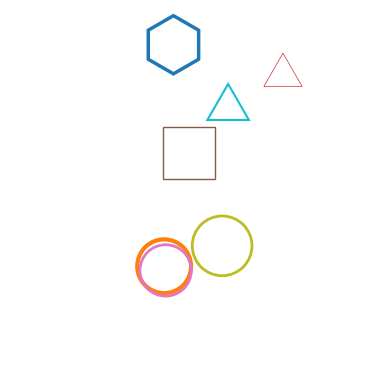[{"shape": "hexagon", "thickness": 2.5, "radius": 0.38, "center": [0.451, 0.884]}, {"shape": "circle", "thickness": 3, "radius": 0.35, "center": [0.426, 0.308]}, {"shape": "triangle", "thickness": 0.5, "radius": 0.29, "center": [0.735, 0.804]}, {"shape": "square", "thickness": 1, "radius": 0.34, "center": [0.491, 0.602]}, {"shape": "circle", "thickness": 2, "radius": 0.33, "center": [0.43, 0.298]}, {"shape": "circle", "thickness": 2, "radius": 0.39, "center": [0.577, 0.361]}, {"shape": "triangle", "thickness": 1.5, "radius": 0.31, "center": [0.593, 0.72]}]